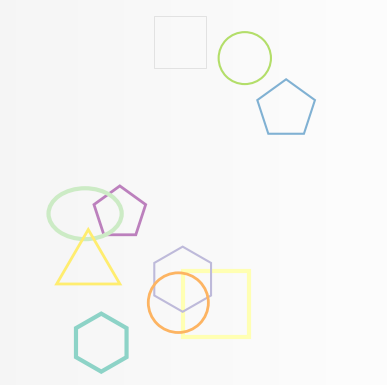[{"shape": "hexagon", "thickness": 3, "radius": 0.38, "center": [0.261, 0.11]}, {"shape": "square", "thickness": 3, "radius": 0.43, "center": [0.557, 0.21]}, {"shape": "hexagon", "thickness": 1.5, "radius": 0.42, "center": [0.471, 0.275]}, {"shape": "pentagon", "thickness": 1.5, "radius": 0.39, "center": [0.738, 0.716]}, {"shape": "circle", "thickness": 2, "radius": 0.39, "center": [0.46, 0.214]}, {"shape": "circle", "thickness": 1.5, "radius": 0.34, "center": [0.632, 0.849]}, {"shape": "square", "thickness": 0.5, "radius": 0.34, "center": [0.464, 0.892]}, {"shape": "pentagon", "thickness": 2, "radius": 0.35, "center": [0.309, 0.447]}, {"shape": "oval", "thickness": 3, "radius": 0.47, "center": [0.22, 0.445]}, {"shape": "triangle", "thickness": 2, "radius": 0.47, "center": [0.228, 0.309]}]